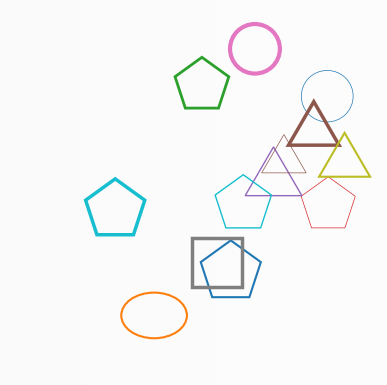[{"shape": "circle", "thickness": 0.5, "radius": 0.33, "center": [0.844, 0.75]}, {"shape": "pentagon", "thickness": 1.5, "radius": 0.41, "center": [0.596, 0.294]}, {"shape": "oval", "thickness": 1.5, "radius": 0.42, "center": [0.398, 0.181]}, {"shape": "pentagon", "thickness": 2, "radius": 0.36, "center": [0.521, 0.778]}, {"shape": "pentagon", "thickness": 0.5, "radius": 0.37, "center": [0.847, 0.468]}, {"shape": "triangle", "thickness": 1, "radius": 0.42, "center": [0.706, 0.534]}, {"shape": "triangle", "thickness": 0.5, "radius": 0.33, "center": [0.733, 0.584]}, {"shape": "triangle", "thickness": 2.5, "radius": 0.38, "center": [0.81, 0.661]}, {"shape": "circle", "thickness": 3, "radius": 0.32, "center": [0.658, 0.873]}, {"shape": "square", "thickness": 2.5, "radius": 0.32, "center": [0.56, 0.318]}, {"shape": "triangle", "thickness": 1.5, "radius": 0.38, "center": [0.889, 0.579]}, {"shape": "pentagon", "thickness": 2.5, "radius": 0.4, "center": [0.297, 0.455]}, {"shape": "pentagon", "thickness": 1, "radius": 0.38, "center": [0.628, 0.47]}]